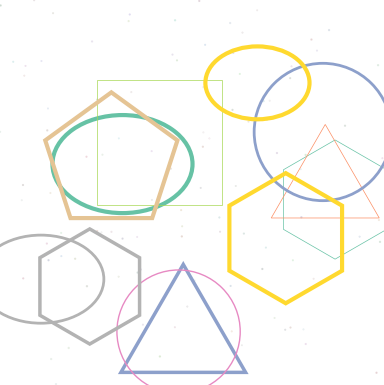[{"shape": "oval", "thickness": 3, "radius": 0.91, "center": [0.318, 0.574]}, {"shape": "hexagon", "thickness": 0.5, "radius": 0.77, "center": [0.87, 0.482]}, {"shape": "triangle", "thickness": 0.5, "radius": 0.81, "center": [0.845, 0.515]}, {"shape": "triangle", "thickness": 2.5, "radius": 0.93, "center": [0.476, 0.126]}, {"shape": "circle", "thickness": 2, "radius": 0.89, "center": [0.839, 0.657]}, {"shape": "circle", "thickness": 1, "radius": 0.8, "center": [0.464, 0.139]}, {"shape": "square", "thickness": 0.5, "radius": 0.81, "center": [0.414, 0.63]}, {"shape": "hexagon", "thickness": 3, "radius": 0.84, "center": [0.742, 0.381]}, {"shape": "oval", "thickness": 3, "radius": 0.68, "center": [0.669, 0.785]}, {"shape": "pentagon", "thickness": 3, "radius": 0.9, "center": [0.289, 0.58]}, {"shape": "oval", "thickness": 2, "radius": 0.82, "center": [0.106, 0.275]}, {"shape": "hexagon", "thickness": 2.5, "radius": 0.75, "center": [0.233, 0.256]}]